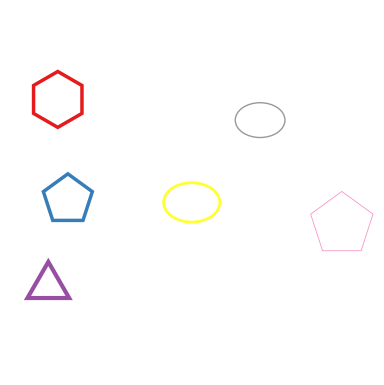[{"shape": "hexagon", "thickness": 2.5, "radius": 0.36, "center": [0.15, 0.742]}, {"shape": "pentagon", "thickness": 2.5, "radius": 0.33, "center": [0.176, 0.482]}, {"shape": "triangle", "thickness": 3, "radius": 0.31, "center": [0.125, 0.257]}, {"shape": "oval", "thickness": 2, "radius": 0.36, "center": [0.498, 0.474]}, {"shape": "pentagon", "thickness": 0.5, "radius": 0.43, "center": [0.888, 0.418]}, {"shape": "oval", "thickness": 1, "radius": 0.32, "center": [0.676, 0.688]}]